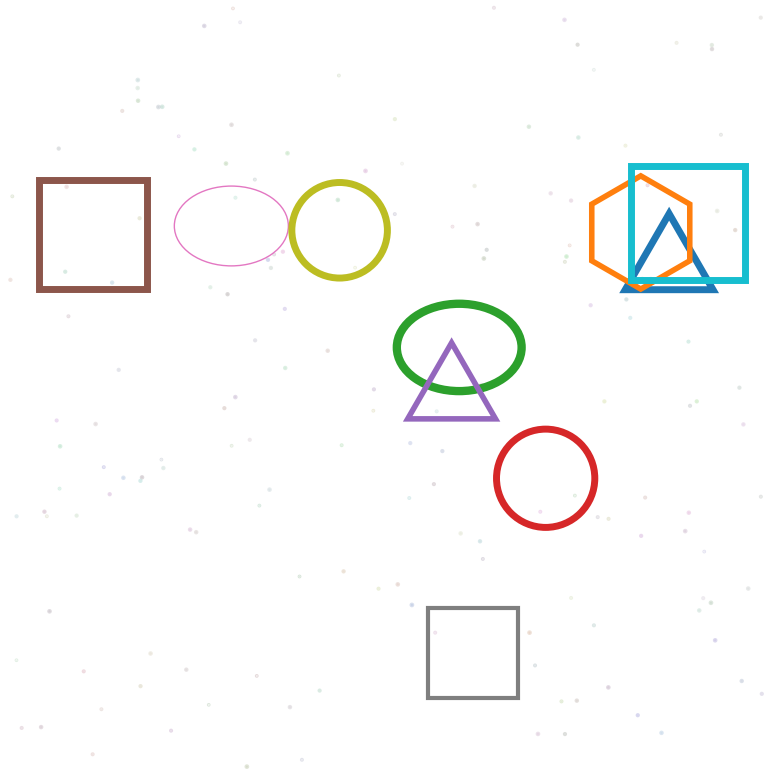[{"shape": "triangle", "thickness": 2.5, "radius": 0.33, "center": [0.869, 0.657]}, {"shape": "hexagon", "thickness": 2, "radius": 0.37, "center": [0.832, 0.698]}, {"shape": "oval", "thickness": 3, "radius": 0.41, "center": [0.596, 0.549]}, {"shape": "circle", "thickness": 2.5, "radius": 0.32, "center": [0.709, 0.379]}, {"shape": "triangle", "thickness": 2, "radius": 0.33, "center": [0.587, 0.489]}, {"shape": "square", "thickness": 2.5, "radius": 0.35, "center": [0.12, 0.696]}, {"shape": "oval", "thickness": 0.5, "radius": 0.37, "center": [0.3, 0.707]}, {"shape": "square", "thickness": 1.5, "radius": 0.29, "center": [0.614, 0.152]}, {"shape": "circle", "thickness": 2.5, "radius": 0.31, "center": [0.441, 0.701]}, {"shape": "square", "thickness": 2.5, "radius": 0.37, "center": [0.893, 0.71]}]